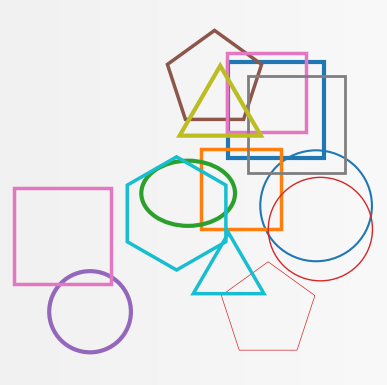[{"shape": "square", "thickness": 3, "radius": 0.62, "center": [0.713, 0.714]}, {"shape": "circle", "thickness": 1.5, "radius": 0.72, "center": [0.816, 0.465]}, {"shape": "square", "thickness": 2.5, "radius": 0.52, "center": [0.622, 0.508]}, {"shape": "oval", "thickness": 3, "radius": 0.6, "center": [0.486, 0.498]}, {"shape": "circle", "thickness": 1, "radius": 0.67, "center": [0.827, 0.405]}, {"shape": "pentagon", "thickness": 0.5, "radius": 0.63, "center": [0.692, 0.193]}, {"shape": "circle", "thickness": 3, "radius": 0.53, "center": [0.232, 0.19]}, {"shape": "pentagon", "thickness": 2.5, "radius": 0.64, "center": [0.554, 0.793]}, {"shape": "square", "thickness": 2.5, "radius": 0.51, "center": [0.688, 0.76]}, {"shape": "square", "thickness": 2.5, "radius": 0.63, "center": [0.161, 0.387]}, {"shape": "square", "thickness": 2, "radius": 0.63, "center": [0.765, 0.677]}, {"shape": "triangle", "thickness": 3, "radius": 0.61, "center": [0.568, 0.708]}, {"shape": "triangle", "thickness": 2.5, "radius": 0.53, "center": [0.59, 0.29]}, {"shape": "hexagon", "thickness": 2.5, "radius": 0.73, "center": [0.456, 0.446]}]